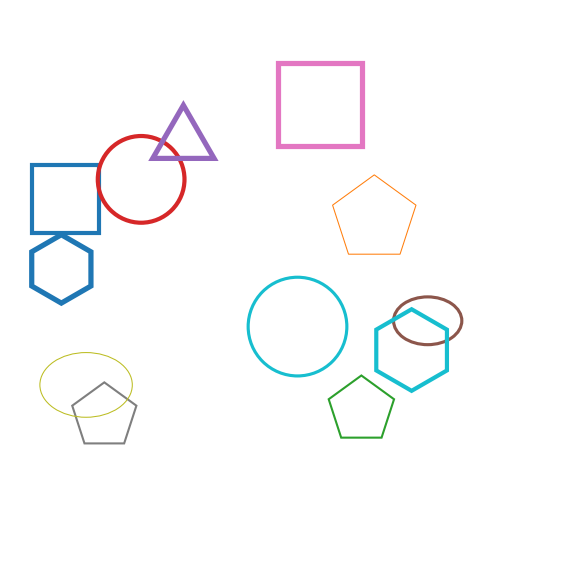[{"shape": "hexagon", "thickness": 2.5, "radius": 0.3, "center": [0.106, 0.533]}, {"shape": "square", "thickness": 2, "radius": 0.29, "center": [0.114, 0.655]}, {"shape": "pentagon", "thickness": 0.5, "radius": 0.38, "center": [0.648, 0.62]}, {"shape": "pentagon", "thickness": 1, "radius": 0.3, "center": [0.626, 0.289]}, {"shape": "circle", "thickness": 2, "radius": 0.38, "center": [0.244, 0.689]}, {"shape": "triangle", "thickness": 2.5, "radius": 0.31, "center": [0.318, 0.756]}, {"shape": "oval", "thickness": 1.5, "radius": 0.3, "center": [0.741, 0.444]}, {"shape": "square", "thickness": 2.5, "radius": 0.36, "center": [0.554, 0.818]}, {"shape": "pentagon", "thickness": 1, "radius": 0.29, "center": [0.181, 0.279]}, {"shape": "oval", "thickness": 0.5, "radius": 0.4, "center": [0.149, 0.333]}, {"shape": "hexagon", "thickness": 2, "radius": 0.35, "center": [0.713, 0.393]}, {"shape": "circle", "thickness": 1.5, "radius": 0.43, "center": [0.515, 0.434]}]